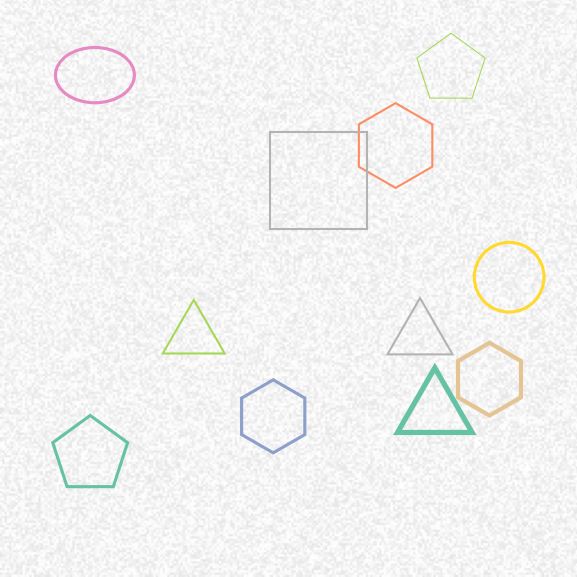[{"shape": "triangle", "thickness": 2.5, "radius": 0.37, "center": [0.753, 0.288]}, {"shape": "pentagon", "thickness": 1.5, "radius": 0.34, "center": [0.156, 0.212]}, {"shape": "hexagon", "thickness": 1, "radius": 0.37, "center": [0.685, 0.747]}, {"shape": "hexagon", "thickness": 1.5, "radius": 0.32, "center": [0.473, 0.278]}, {"shape": "oval", "thickness": 1.5, "radius": 0.34, "center": [0.164, 0.869]}, {"shape": "triangle", "thickness": 1, "radius": 0.31, "center": [0.335, 0.418]}, {"shape": "pentagon", "thickness": 0.5, "radius": 0.31, "center": [0.781, 0.879]}, {"shape": "circle", "thickness": 1.5, "radius": 0.3, "center": [0.882, 0.519]}, {"shape": "hexagon", "thickness": 2, "radius": 0.31, "center": [0.848, 0.343]}, {"shape": "triangle", "thickness": 1, "radius": 0.33, "center": [0.727, 0.418]}, {"shape": "square", "thickness": 1, "radius": 0.42, "center": [0.551, 0.687]}]